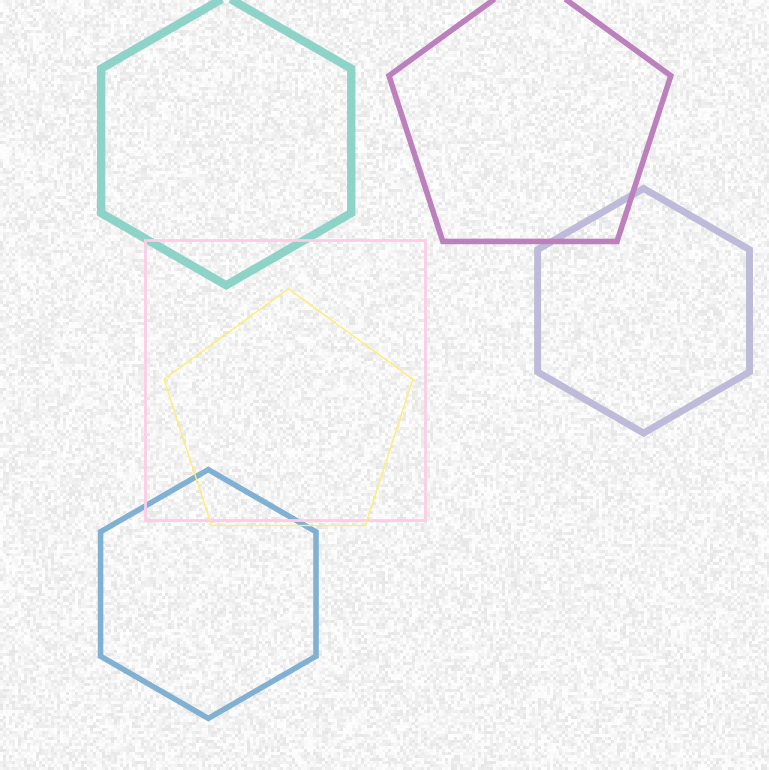[{"shape": "hexagon", "thickness": 3, "radius": 0.94, "center": [0.294, 0.817]}, {"shape": "hexagon", "thickness": 2.5, "radius": 0.79, "center": [0.836, 0.596]}, {"shape": "hexagon", "thickness": 2, "radius": 0.81, "center": [0.27, 0.229]}, {"shape": "square", "thickness": 1, "radius": 0.91, "center": [0.37, 0.507]}, {"shape": "pentagon", "thickness": 2, "radius": 0.96, "center": [0.688, 0.842]}, {"shape": "pentagon", "thickness": 0.5, "radius": 0.85, "center": [0.375, 0.455]}]